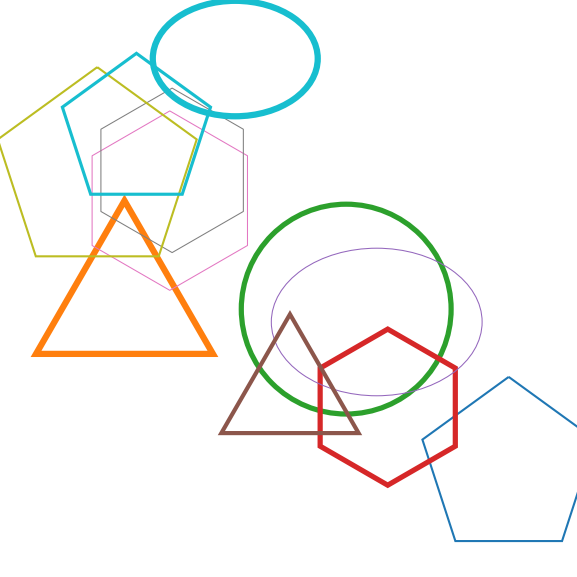[{"shape": "pentagon", "thickness": 1, "radius": 0.79, "center": [0.881, 0.189]}, {"shape": "triangle", "thickness": 3, "radius": 0.88, "center": [0.216, 0.475]}, {"shape": "circle", "thickness": 2.5, "radius": 0.91, "center": [0.599, 0.464]}, {"shape": "hexagon", "thickness": 2.5, "radius": 0.68, "center": [0.671, 0.294]}, {"shape": "oval", "thickness": 0.5, "radius": 0.91, "center": [0.652, 0.442]}, {"shape": "triangle", "thickness": 2, "radius": 0.69, "center": [0.502, 0.318]}, {"shape": "hexagon", "thickness": 0.5, "radius": 0.78, "center": [0.294, 0.652]}, {"shape": "hexagon", "thickness": 0.5, "radius": 0.71, "center": [0.298, 0.704]}, {"shape": "pentagon", "thickness": 1, "radius": 0.91, "center": [0.168, 0.702]}, {"shape": "pentagon", "thickness": 1.5, "radius": 0.67, "center": [0.236, 0.772]}, {"shape": "oval", "thickness": 3, "radius": 0.71, "center": [0.407, 0.898]}]